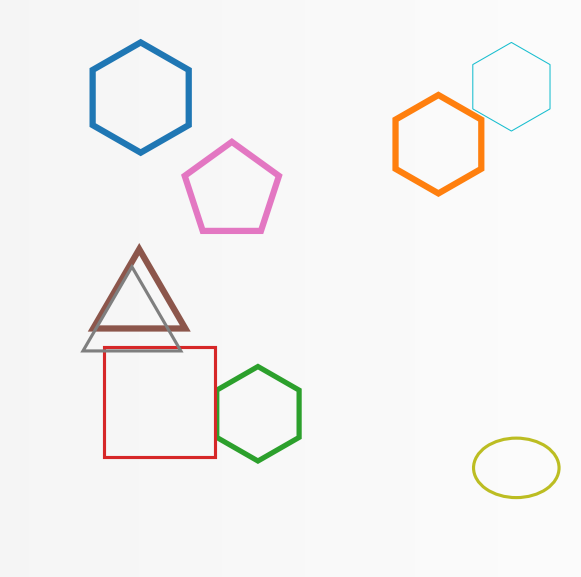[{"shape": "hexagon", "thickness": 3, "radius": 0.48, "center": [0.242, 0.83]}, {"shape": "hexagon", "thickness": 3, "radius": 0.43, "center": [0.754, 0.749]}, {"shape": "hexagon", "thickness": 2.5, "radius": 0.41, "center": [0.444, 0.283]}, {"shape": "square", "thickness": 1.5, "radius": 0.48, "center": [0.274, 0.303]}, {"shape": "triangle", "thickness": 3, "radius": 0.46, "center": [0.24, 0.476]}, {"shape": "pentagon", "thickness": 3, "radius": 0.43, "center": [0.399, 0.668]}, {"shape": "triangle", "thickness": 1.5, "radius": 0.49, "center": [0.227, 0.44]}, {"shape": "oval", "thickness": 1.5, "radius": 0.37, "center": [0.888, 0.189]}, {"shape": "hexagon", "thickness": 0.5, "radius": 0.38, "center": [0.88, 0.849]}]